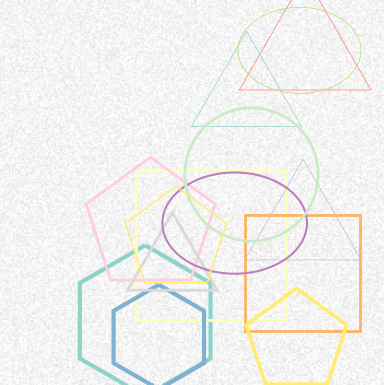[{"shape": "hexagon", "thickness": 3, "radius": 0.98, "center": [0.377, 0.167]}, {"shape": "triangle", "thickness": 0.5, "radius": 0.83, "center": [0.64, 0.754]}, {"shape": "square", "thickness": 2, "radius": 0.98, "center": [0.548, 0.364]}, {"shape": "triangle", "thickness": 0.5, "radius": 0.87, "center": [0.787, 0.412]}, {"shape": "triangle", "thickness": 0.5, "radius": 0.99, "center": [0.793, 0.865]}, {"shape": "hexagon", "thickness": 3, "radius": 0.68, "center": [0.412, 0.125]}, {"shape": "square", "thickness": 2, "radius": 0.75, "center": [0.785, 0.291]}, {"shape": "oval", "thickness": 0.5, "radius": 0.8, "center": [0.778, 0.869]}, {"shape": "pentagon", "thickness": 2, "radius": 0.88, "center": [0.391, 0.415]}, {"shape": "triangle", "thickness": 2, "radius": 0.67, "center": [0.448, 0.314]}, {"shape": "oval", "thickness": 1.5, "radius": 0.94, "center": [0.61, 0.421]}, {"shape": "circle", "thickness": 2, "radius": 0.87, "center": [0.653, 0.547]}, {"shape": "pentagon", "thickness": 2.5, "radius": 0.69, "center": [0.77, 0.114]}, {"shape": "pentagon", "thickness": 1, "radius": 0.69, "center": [0.457, 0.378]}]